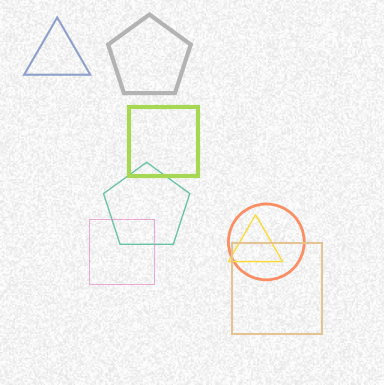[{"shape": "pentagon", "thickness": 1, "radius": 0.59, "center": [0.381, 0.461]}, {"shape": "circle", "thickness": 2, "radius": 0.49, "center": [0.692, 0.372]}, {"shape": "triangle", "thickness": 1.5, "radius": 0.5, "center": [0.149, 0.855]}, {"shape": "square", "thickness": 0.5, "radius": 0.42, "center": [0.314, 0.346]}, {"shape": "square", "thickness": 3, "radius": 0.45, "center": [0.425, 0.632]}, {"shape": "triangle", "thickness": 1, "radius": 0.41, "center": [0.664, 0.361]}, {"shape": "square", "thickness": 1.5, "radius": 0.59, "center": [0.72, 0.25]}, {"shape": "pentagon", "thickness": 3, "radius": 0.56, "center": [0.388, 0.849]}]